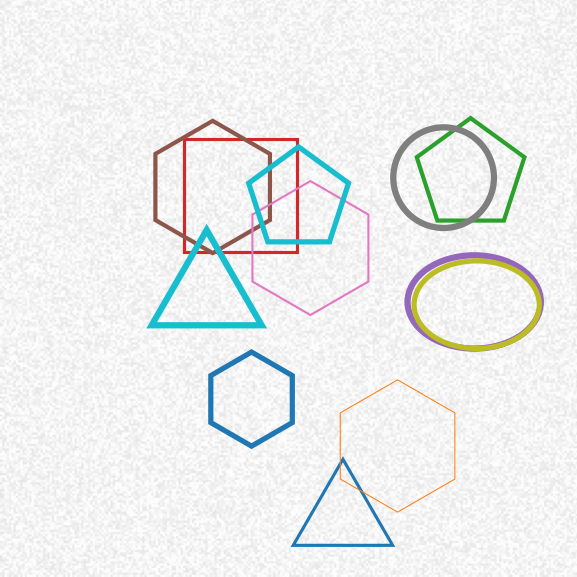[{"shape": "triangle", "thickness": 1.5, "radius": 0.5, "center": [0.594, 0.105]}, {"shape": "hexagon", "thickness": 2.5, "radius": 0.41, "center": [0.436, 0.308]}, {"shape": "hexagon", "thickness": 0.5, "radius": 0.57, "center": [0.688, 0.227]}, {"shape": "pentagon", "thickness": 2, "radius": 0.49, "center": [0.815, 0.697]}, {"shape": "square", "thickness": 1.5, "radius": 0.49, "center": [0.416, 0.66]}, {"shape": "oval", "thickness": 3, "radius": 0.58, "center": [0.821, 0.476]}, {"shape": "hexagon", "thickness": 2, "radius": 0.57, "center": [0.368, 0.675]}, {"shape": "hexagon", "thickness": 1, "radius": 0.58, "center": [0.538, 0.57]}, {"shape": "circle", "thickness": 3, "radius": 0.44, "center": [0.768, 0.692]}, {"shape": "oval", "thickness": 2.5, "radius": 0.54, "center": [0.825, 0.472]}, {"shape": "pentagon", "thickness": 2.5, "radius": 0.45, "center": [0.517, 0.654]}, {"shape": "triangle", "thickness": 3, "radius": 0.55, "center": [0.358, 0.491]}]